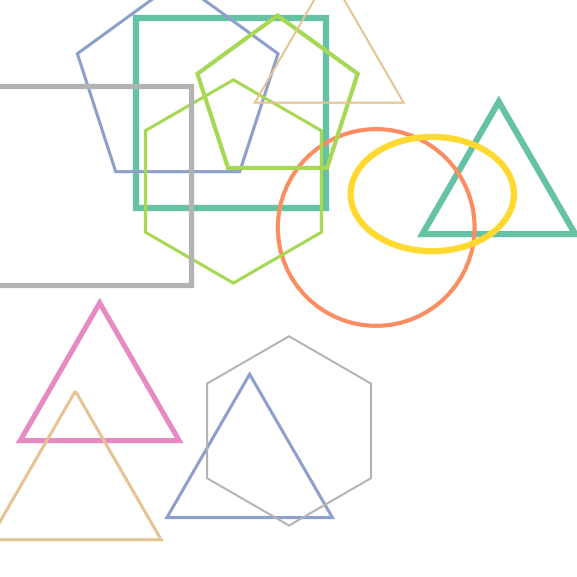[{"shape": "square", "thickness": 3, "radius": 0.82, "center": [0.4, 0.803]}, {"shape": "triangle", "thickness": 3, "radius": 0.76, "center": [0.864, 0.67]}, {"shape": "circle", "thickness": 2, "radius": 0.85, "center": [0.651, 0.605]}, {"shape": "triangle", "thickness": 1.5, "radius": 0.83, "center": [0.432, 0.186]}, {"shape": "pentagon", "thickness": 1.5, "radius": 0.91, "center": [0.308, 0.85]}, {"shape": "triangle", "thickness": 2.5, "radius": 0.79, "center": [0.173, 0.316]}, {"shape": "pentagon", "thickness": 2, "radius": 0.73, "center": [0.481, 0.826]}, {"shape": "hexagon", "thickness": 1.5, "radius": 0.88, "center": [0.404, 0.685]}, {"shape": "oval", "thickness": 3, "radius": 0.71, "center": [0.749, 0.663]}, {"shape": "triangle", "thickness": 1, "radius": 0.74, "center": [0.57, 0.896]}, {"shape": "triangle", "thickness": 1.5, "radius": 0.86, "center": [0.13, 0.15]}, {"shape": "square", "thickness": 2.5, "radius": 0.86, "center": [0.158, 0.678]}, {"shape": "hexagon", "thickness": 1, "radius": 0.82, "center": [0.5, 0.253]}]